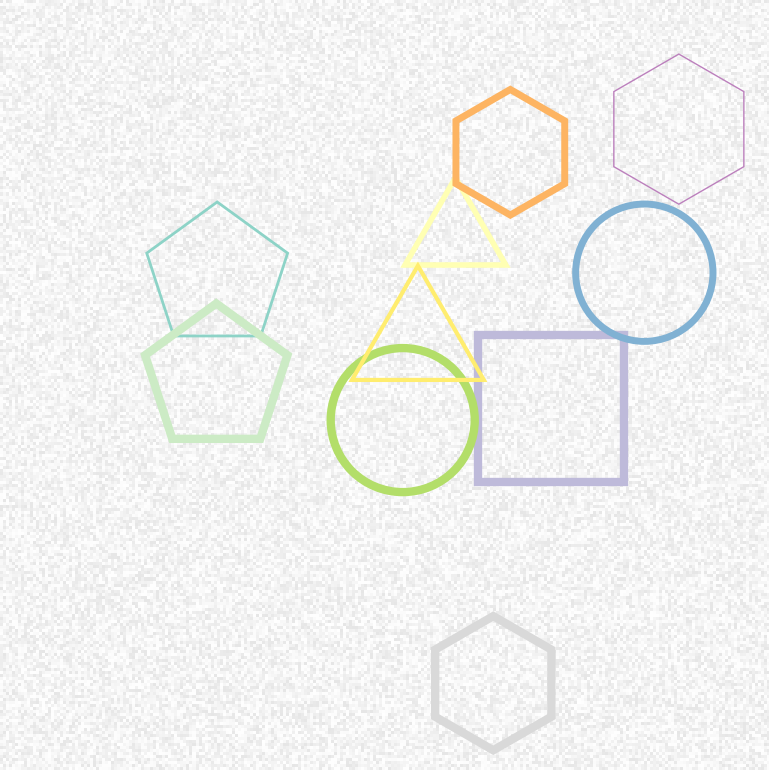[{"shape": "pentagon", "thickness": 1, "radius": 0.48, "center": [0.282, 0.641]}, {"shape": "triangle", "thickness": 2, "radius": 0.38, "center": [0.591, 0.694]}, {"shape": "square", "thickness": 3, "radius": 0.48, "center": [0.716, 0.47]}, {"shape": "circle", "thickness": 2.5, "radius": 0.45, "center": [0.837, 0.646]}, {"shape": "hexagon", "thickness": 2.5, "radius": 0.41, "center": [0.663, 0.802]}, {"shape": "circle", "thickness": 3, "radius": 0.47, "center": [0.523, 0.454]}, {"shape": "hexagon", "thickness": 3, "radius": 0.44, "center": [0.641, 0.113]}, {"shape": "hexagon", "thickness": 0.5, "radius": 0.49, "center": [0.882, 0.832]}, {"shape": "pentagon", "thickness": 3, "radius": 0.49, "center": [0.281, 0.509]}, {"shape": "triangle", "thickness": 1.5, "radius": 0.49, "center": [0.543, 0.556]}]